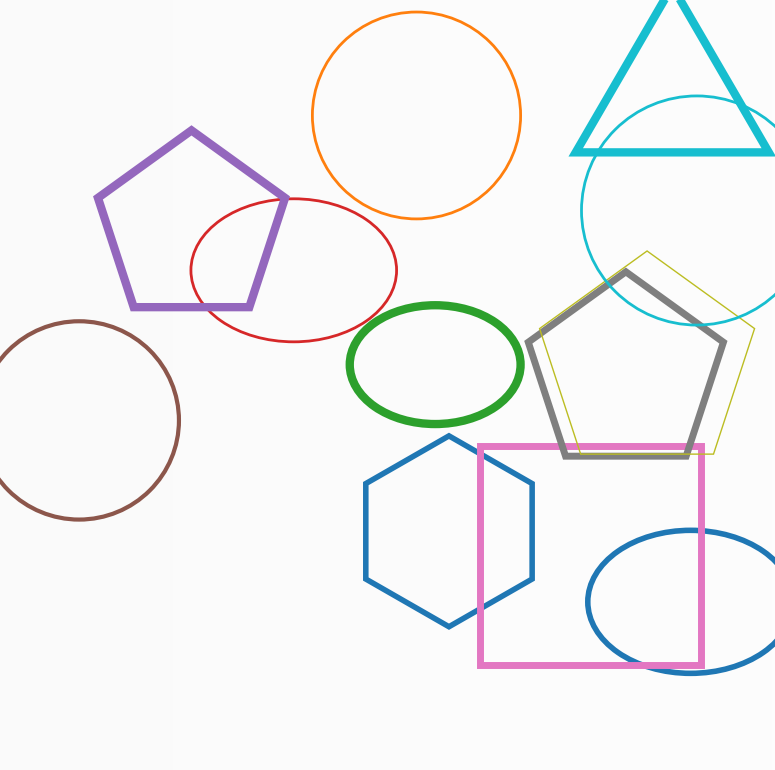[{"shape": "oval", "thickness": 2, "radius": 0.66, "center": [0.891, 0.218]}, {"shape": "hexagon", "thickness": 2, "radius": 0.62, "center": [0.579, 0.31]}, {"shape": "circle", "thickness": 1, "radius": 0.67, "center": [0.537, 0.85]}, {"shape": "oval", "thickness": 3, "radius": 0.55, "center": [0.562, 0.526]}, {"shape": "oval", "thickness": 1, "radius": 0.66, "center": [0.379, 0.649]}, {"shape": "pentagon", "thickness": 3, "radius": 0.63, "center": [0.247, 0.704]}, {"shape": "circle", "thickness": 1.5, "radius": 0.64, "center": [0.102, 0.454]}, {"shape": "square", "thickness": 2.5, "radius": 0.71, "center": [0.762, 0.279]}, {"shape": "pentagon", "thickness": 2.5, "radius": 0.66, "center": [0.808, 0.515]}, {"shape": "pentagon", "thickness": 0.5, "radius": 0.73, "center": [0.835, 0.528]}, {"shape": "triangle", "thickness": 3, "radius": 0.72, "center": [0.867, 0.874]}, {"shape": "circle", "thickness": 1, "radius": 0.74, "center": [0.899, 0.727]}]